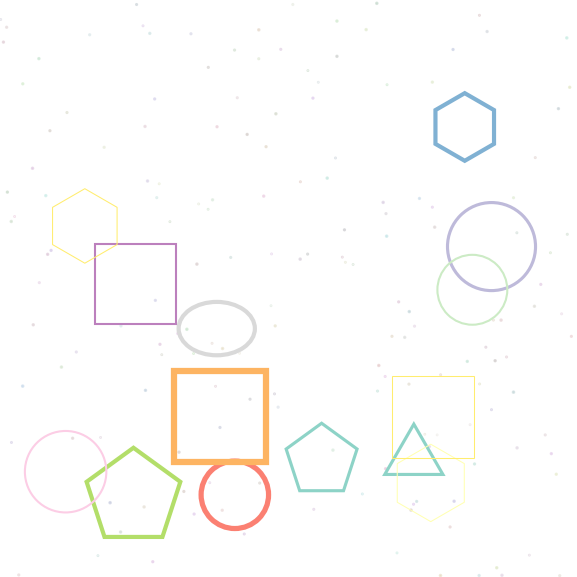[{"shape": "pentagon", "thickness": 1.5, "radius": 0.32, "center": [0.557, 0.202]}, {"shape": "triangle", "thickness": 1.5, "radius": 0.29, "center": [0.717, 0.207]}, {"shape": "hexagon", "thickness": 0.5, "radius": 0.34, "center": [0.746, 0.163]}, {"shape": "circle", "thickness": 1.5, "radius": 0.38, "center": [0.851, 0.572]}, {"shape": "circle", "thickness": 2.5, "radius": 0.29, "center": [0.407, 0.142]}, {"shape": "hexagon", "thickness": 2, "radius": 0.29, "center": [0.805, 0.779]}, {"shape": "square", "thickness": 3, "radius": 0.39, "center": [0.381, 0.278]}, {"shape": "pentagon", "thickness": 2, "radius": 0.43, "center": [0.231, 0.138]}, {"shape": "circle", "thickness": 1, "radius": 0.35, "center": [0.114, 0.182]}, {"shape": "oval", "thickness": 2, "radius": 0.33, "center": [0.375, 0.43]}, {"shape": "square", "thickness": 1, "radius": 0.35, "center": [0.235, 0.507]}, {"shape": "circle", "thickness": 1, "radius": 0.3, "center": [0.818, 0.497]}, {"shape": "hexagon", "thickness": 0.5, "radius": 0.32, "center": [0.147, 0.608]}, {"shape": "square", "thickness": 0.5, "radius": 0.35, "center": [0.75, 0.277]}]